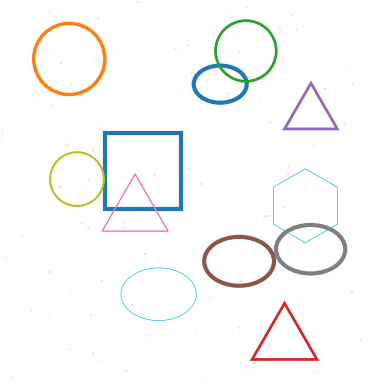[{"shape": "oval", "thickness": 3, "radius": 0.34, "center": [0.572, 0.781]}, {"shape": "square", "thickness": 3, "radius": 0.49, "center": [0.372, 0.556]}, {"shape": "circle", "thickness": 2.5, "radius": 0.46, "center": [0.18, 0.847]}, {"shape": "circle", "thickness": 2, "radius": 0.39, "center": [0.639, 0.868]}, {"shape": "triangle", "thickness": 2, "radius": 0.49, "center": [0.739, 0.115]}, {"shape": "triangle", "thickness": 2, "radius": 0.4, "center": [0.808, 0.705]}, {"shape": "oval", "thickness": 3, "radius": 0.45, "center": [0.621, 0.321]}, {"shape": "triangle", "thickness": 1, "radius": 0.49, "center": [0.351, 0.449]}, {"shape": "oval", "thickness": 3, "radius": 0.45, "center": [0.807, 0.353]}, {"shape": "circle", "thickness": 1.5, "radius": 0.35, "center": [0.2, 0.535]}, {"shape": "oval", "thickness": 0.5, "radius": 0.49, "center": [0.412, 0.236]}, {"shape": "hexagon", "thickness": 0.5, "radius": 0.48, "center": [0.793, 0.466]}]